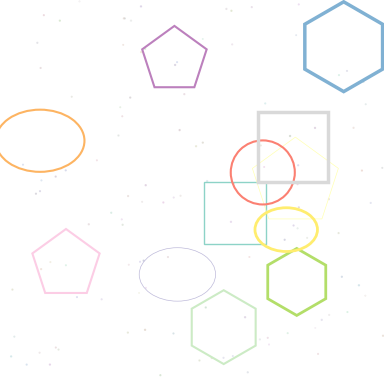[{"shape": "square", "thickness": 1, "radius": 0.4, "center": [0.61, 0.447]}, {"shape": "pentagon", "thickness": 0.5, "radius": 0.59, "center": [0.767, 0.526]}, {"shape": "oval", "thickness": 0.5, "radius": 0.5, "center": [0.461, 0.287]}, {"shape": "circle", "thickness": 1.5, "radius": 0.42, "center": [0.683, 0.552]}, {"shape": "hexagon", "thickness": 2.5, "radius": 0.58, "center": [0.893, 0.879]}, {"shape": "oval", "thickness": 1.5, "radius": 0.58, "center": [0.104, 0.634]}, {"shape": "hexagon", "thickness": 2, "radius": 0.43, "center": [0.771, 0.268]}, {"shape": "pentagon", "thickness": 1.5, "radius": 0.46, "center": [0.171, 0.313]}, {"shape": "square", "thickness": 2.5, "radius": 0.45, "center": [0.761, 0.618]}, {"shape": "pentagon", "thickness": 1.5, "radius": 0.44, "center": [0.453, 0.845]}, {"shape": "hexagon", "thickness": 1.5, "radius": 0.48, "center": [0.581, 0.15]}, {"shape": "oval", "thickness": 2, "radius": 0.41, "center": [0.743, 0.404]}]